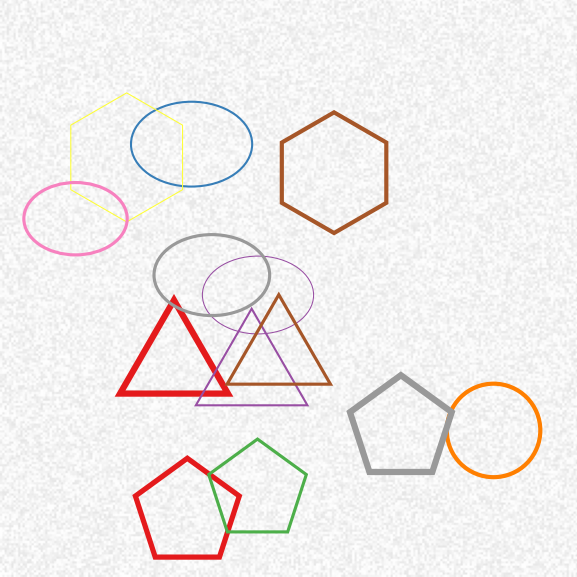[{"shape": "triangle", "thickness": 3, "radius": 0.54, "center": [0.301, 0.372]}, {"shape": "pentagon", "thickness": 2.5, "radius": 0.47, "center": [0.324, 0.111]}, {"shape": "oval", "thickness": 1, "radius": 0.52, "center": [0.332, 0.75]}, {"shape": "pentagon", "thickness": 1.5, "radius": 0.44, "center": [0.446, 0.15]}, {"shape": "triangle", "thickness": 1, "radius": 0.56, "center": [0.436, 0.353]}, {"shape": "oval", "thickness": 0.5, "radius": 0.48, "center": [0.447, 0.488]}, {"shape": "circle", "thickness": 2, "radius": 0.4, "center": [0.855, 0.254]}, {"shape": "hexagon", "thickness": 0.5, "radius": 0.56, "center": [0.219, 0.727]}, {"shape": "triangle", "thickness": 1.5, "radius": 0.52, "center": [0.483, 0.386]}, {"shape": "hexagon", "thickness": 2, "radius": 0.52, "center": [0.578, 0.7]}, {"shape": "oval", "thickness": 1.5, "radius": 0.45, "center": [0.131, 0.62]}, {"shape": "pentagon", "thickness": 3, "radius": 0.46, "center": [0.694, 0.257]}, {"shape": "oval", "thickness": 1.5, "radius": 0.5, "center": [0.367, 0.523]}]